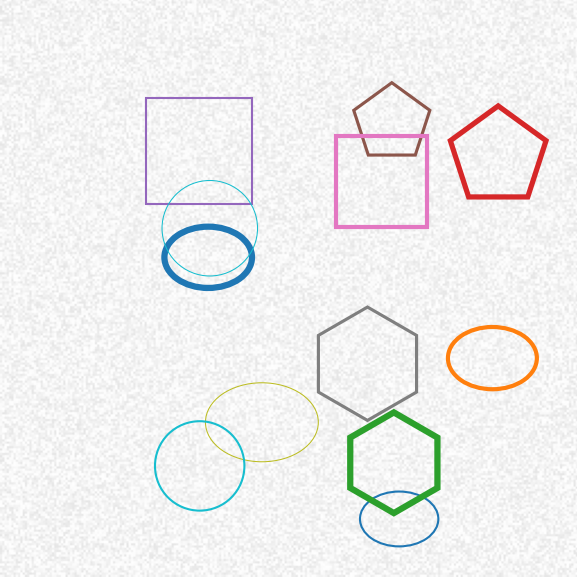[{"shape": "oval", "thickness": 1, "radius": 0.34, "center": [0.691, 0.101]}, {"shape": "oval", "thickness": 3, "radius": 0.38, "center": [0.361, 0.554]}, {"shape": "oval", "thickness": 2, "radius": 0.39, "center": [0.853, 0.379]}, {"shape": "hexagon", "thickness": 3, "radius": 0.44, "center": [0.682, 0.198]}, {"shape": "pentagon", "thickness": 2.5, "radius": 0.44, "center": [0.863, 0.729]}, {"shape": "square", "thickness": 1, "radius": 0.46, "center": [0.345, 0.738]}, {"shape": "pentagon", "thickness": 1.5, "radius": 0.35, "center": [0.678, 0.787]}, {"shape": "square", "thickness": 2, "radius": 0.39, "center": [0.661, 0.685]}, {"shape": "hexagon", "thickness": 1.5, "radius": 0.49, "center": [0.636, 0.369]}, {"shape": "oval", "thickness": 0.5, "radius": 0.49, "center": [0.453, 0.268]}, {"shape": "circle", "thickness": 0.5, "radius": 0.41, "center": [0.363, 0.604]}, {"shape": "circle", "thickness": 1, "radius": 0.39, "center": [0.346, 0.192]}]